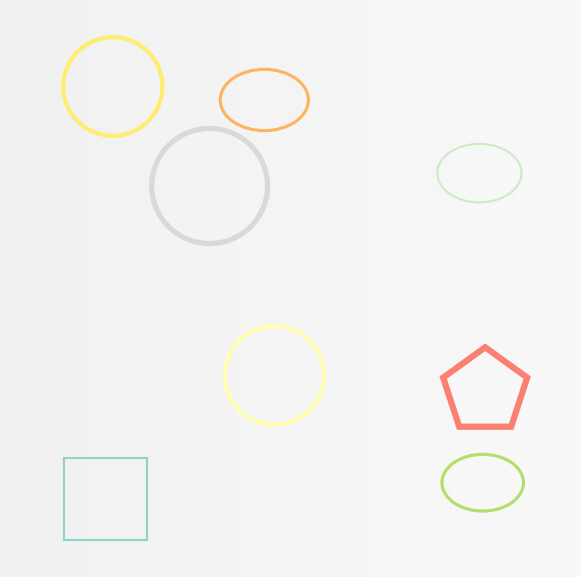[{"shape": "square", "thickness": 1, "radius": 0.35, "center": [0.182, 0.135]}, {"shape": "circle", "thickness": 2, "radius": 0.43, "center": [0.472, 0.349]}, {"shape": "pentagon", "thickness": 3, "radius": 0.38, "center": [0.835, 0.322]}, {"shape": "oval", "thickness": 1.5, "radius": 0.38, "center": [0.455, 0.826]}, {"shape": "oval", "thickness": 1.5, "radius": 0.35, "center": [0.831, 0.163]}, {"shape": "circle", "thickness": 2.5, "radius": 0.5, "center": [0.361, 0.677]}, {"shape": "oval", "thickness": 1, "radius": 0.36, "center": [0.825, 0.699]}, {"shape": "circle", "thickness": 2, "radius": 0.43, "center": [0.194, 0.849]}]